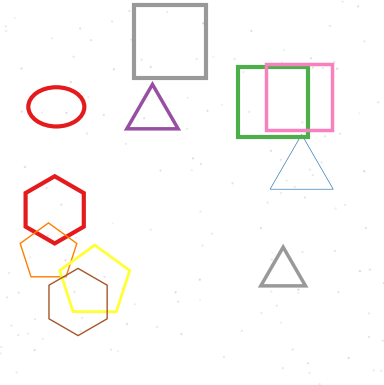[{"shape": "hexagon", "thickness": 3, "radius": 0.44, "center": [0.142, 0.455]}, {"shape": "oval", "thickness": 3, "radius": 0.36, "center": [0.146, 0.722]}, {"shape": "triangle", "thickness": 0.5, "radius": 0.47, "center": [0.784, 0.556]}, {"shape": "square", "thickness": 3, "radius": 0.46, "center": [0.709, 0.736]}, {"shape": "triangle", "thickness": 2.5, "radius": 0.38, "center": [0.396, 0.704]}, {"shape": "pentagon", "thickness": 1, "radius": 0.39, "center": [0.126, 0.344]}, {"shape": "pentagon", "thickness": 2, "radius": 0.48, "center": [0.246, 0.268]}, {"shape": "hexagon", "thickness": 1, "radius": 0.44, "center": [0.203, 0.216]}, {"shape": "square", "thickness": 2.5, "radius": 0.43, "center": [0.776, 0.749]}, {"shape": "triangle", "thickness": 2.5, "radius": 0.34, "center": [0.735, 0.291]}, {"shape": "square", "thickness": 3, "radius": 0.47, "center": [0.442, 0.892]}]